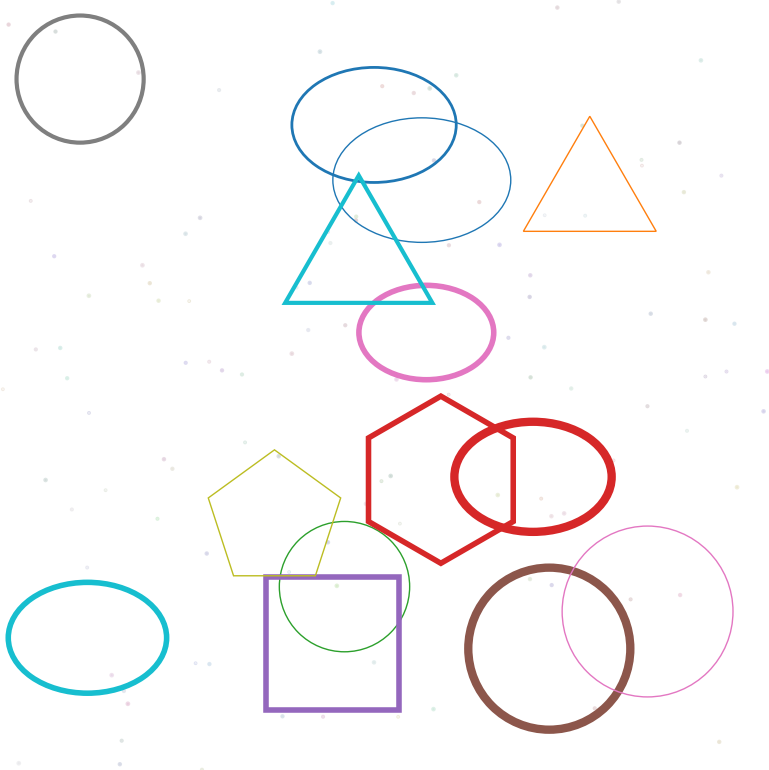[{"shape": "oval", "thickness": 1, "radius": 0.53, "center": [0.486, 0.838]}, {"shape": "oval", "thickness": 0.5, "radius": 0.58, "center": [0.548, 0.766]}, {"shape": "triangle", "thickness": 0.5, "radius": 0.5, "center": [0.766, 0.749]}, {"shape": "circle", "thickness": 0.5, "radius": 0.42, "center": [0.447, 0.238]}, {"shape": "hexagon", "thickness": 2, "radius": 0.54, "center": [0.573, 0.377]}, {"shape": "oval", "thickness": 3, "radius": 0.51, "center": [0.692, 0.381]}, {"shape": "square", "thickness": 2, "radius": 0.43, "center": [0.432, 0.165]}, {"shape": "circle", "thickness": 3, "radius": 0.53, "center": [0.713, 0.158]}, {"shape": "circle", "thickness": 0.5, "radius": 0.55, "center": [0.841, 0.206]}, {"shape": "oval", "thickness": 2, "radius": 0.44, "center": [0.554, 0.568]}, {"shape": "circle", "thickness": 1.5, "radius": 0.41, "center": [0.104, 0.897]}, {"shape": "pentagon", "thickness": 0.5, "radius": 0.45, "center": [0.356, 0.325]}, {"shape": "oval", "thickness": 2, "radius": 0.51, "center": [0.114, 0.172]}, {"shape": "triangle", "thickness": 1.5, "radius": 0.55, "center": [0.466, 0.662]}]